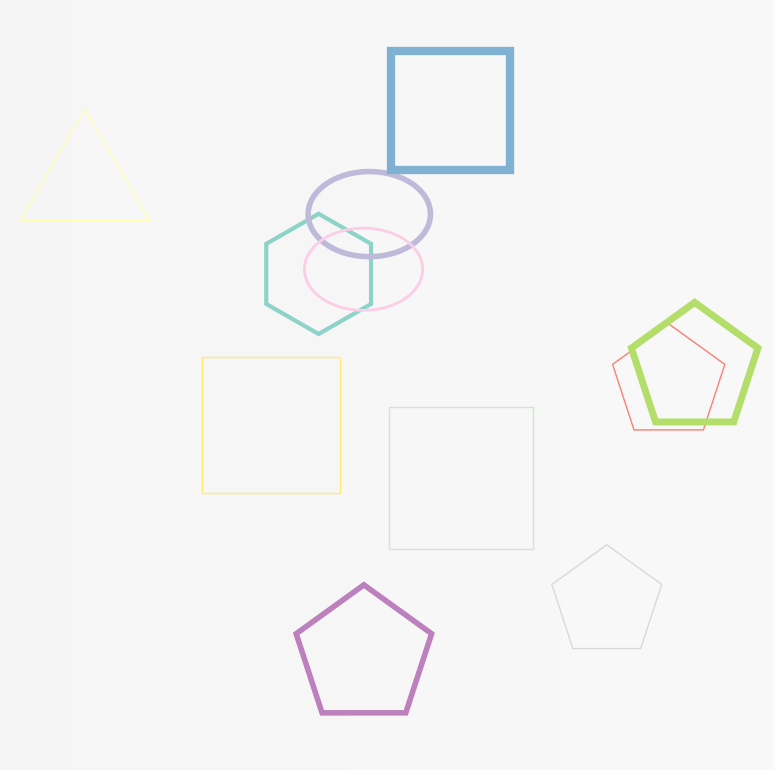[{"shape": "hexagon", "thickness": 1.5, "radius": 0.39, "center": [0.411, 0.644]}, {"shape": "triangle", "thickness": 0.5, "radius": 0.48, "center": [0.11, 0.762]}, {"shape": "oval", "thickness": 2, "radius": 0.39, "center": [0.477, 0.722]}, {"shape": "pentagon", "thickness": 0.5, "radius": 0.38, "center": [0.863, 0.503]}, {"shape": "square", "thickness": 3, "radius": 0.38, "center": [0.582, 0.856]}, {"shape": "pentagon", "thickness": 2.5, "radius": 0.43, "center": [0.896, 0.521]}, {"shape": "oval", "thickness": 1, "radius": 0.38, "center": [0.469, 0.65]}, {"shape": "pentagon", "thickness": 0.5, "radius": 0.37, "center": [0.783, 0.218]}, {"shape": "pentagon", "thickness": 2, "radius": 0.46, "center": [0.47, 0.149]}, {"shape": "square", "thickness": 0.5, "radius": 0.46, "center": [0.595, 0.379]}, {"shape": "square", "thickness": 0.5, "radius": 0.44, "center": [0.35, 0.448]}]